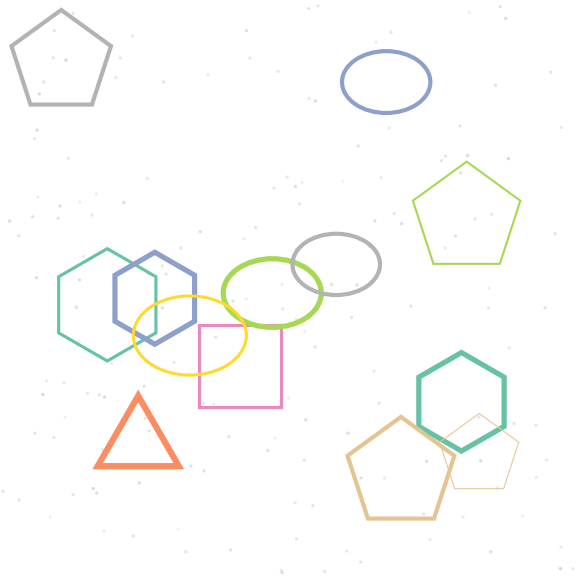[{"shape": "hexagon", "thickness": 1.5, "radius": 0.49, "center": [0.186, 0.471]}, {"shape": "hexagon", "thickness": 2.5, "radius": 0.43, "center": [0.799, 0.303]}, {"shape": "triangle", "thickness": 3, "radius": 0.41, "center": [0.239, 0.233]}, {"shape": "oval", "thickness": 2, "radius": 0.38, "center": [0.669, 0.857]}, {"shape": "hexagon", "thickness": 2.5, "radius": 0.4, "center": [0.268, 0.483]}, {"shape": "square", "thickness": 1.5, "radius": 0.36, "center": [0.415, 0.366]}, {"shape": "pentagon", "thickness": 1, "radius": 0.49, "center": [0.808, 0.621]}, {"shape": "oval", "thickness": 2.5, "radius": 0.42, "center": [0.471, 0.492]}, {"shape": "oval", "thickness": 1.5, "radius": 0.49, "center": [0.329, 0.418]}, {"shape": "pentagon", "thickness": 2, "radius": 0.49, "center": [0.694, 0.18]}, {"shape": "pentagon", "thickness": 0.5, "radius": 0.36, "center": [0.83, 0.211]}, {"shape": "pentagon", "thickness": 2, "radius": 0.45, "center": [0.106, 0.891]}, {"shape": "oval", "thickness": 2, "radius": 0.38, "center": [0.582, 0.541]}]